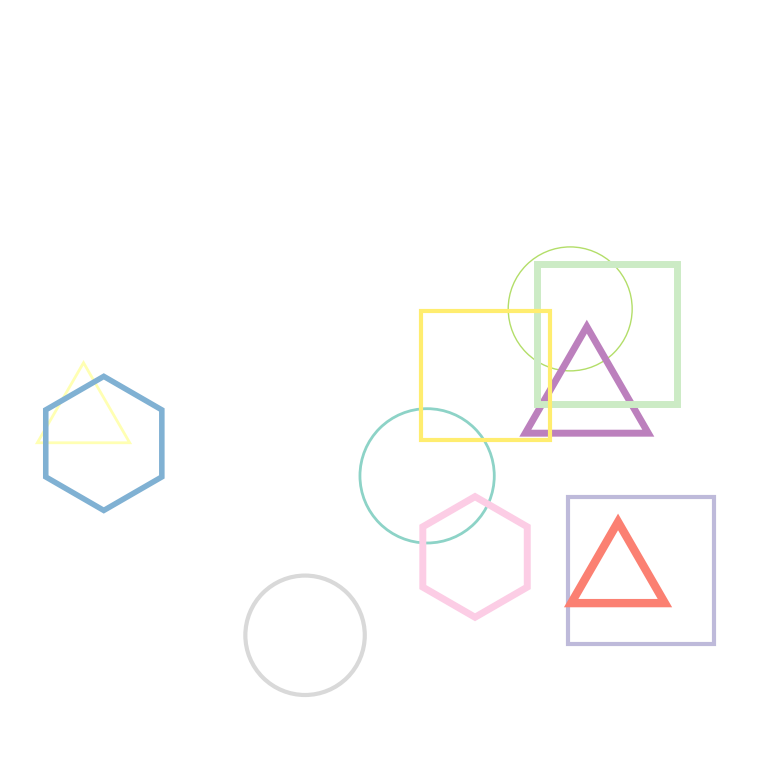[{"shape": "circle", "thickness": 1, "radius": 0.44, "center": [0.555, 0.382]}, {"shape": "triangle", "thickness": 1, "radius": 0.35, "center": [0.108, 0.46]}, {"shape": "square", "thickness": 1.5, "radius": 0.48, "center": [0.832, 0.259]}, {"shape": "triangle", "thickness": 3, "radius": 0.35, "center": [0.803, 0.252]}, {"shape": "hexagon", "thickness": 2, "radius": 0.44, "center": [0.135, 0.424]}, {"shape": "circle", "thickness": 0.5, "radius": 0.4, "center": [0.741, 0.599]}, {"shape": "hexagon", "thickness": 2.5, "radius": 0.39, "center": [0.617, 0.277]}, {"shape": "circle", "thickness": 1.5, "radius": 0.39, "center": [0.396, 0.175]}, {"shape": "triangle", "thickness": 2.5, "radius": 0.46, "center": [0.762, 0.484]}, {"shape": "square", "thickness": 2.5, "radius": 0.45, "center": [0.788, 0.566]}, {"shape": "square", "thickness": 1.5, "radius": 0.42, "center": [0.631, 0.513]}]